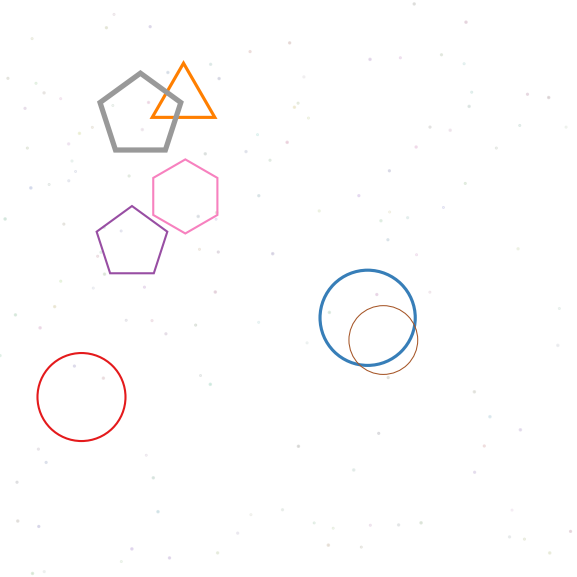[{"shape": "circle", "thickness": 1, "radius": 0.38, "center": [0.141, 0.312]}, {"shape": "circle", "thickness": 1.5, "radius": 0.41, "center": [0.637, 0.449]}, {"shape": "pentagon", "thickness": 1, "radius": 0.32, "center": [0.229, 0.578]}, {"shape": "triangle", "thickness": 1.5, "radius": 0.31, "center": [0.318, 0.827]}, {"shape": "circle", "thickness": 0.5, "radius": 0.3, "center": [0.664, 0.41]}, {"shape": "hexagon", "thickness": 1, "radius": 0.32, "center": [0.321, 0.659]}, {"shape": "pentagon", "thickness": 2.5, "radius": 0.37, "center": [0.243, 0.799]}]